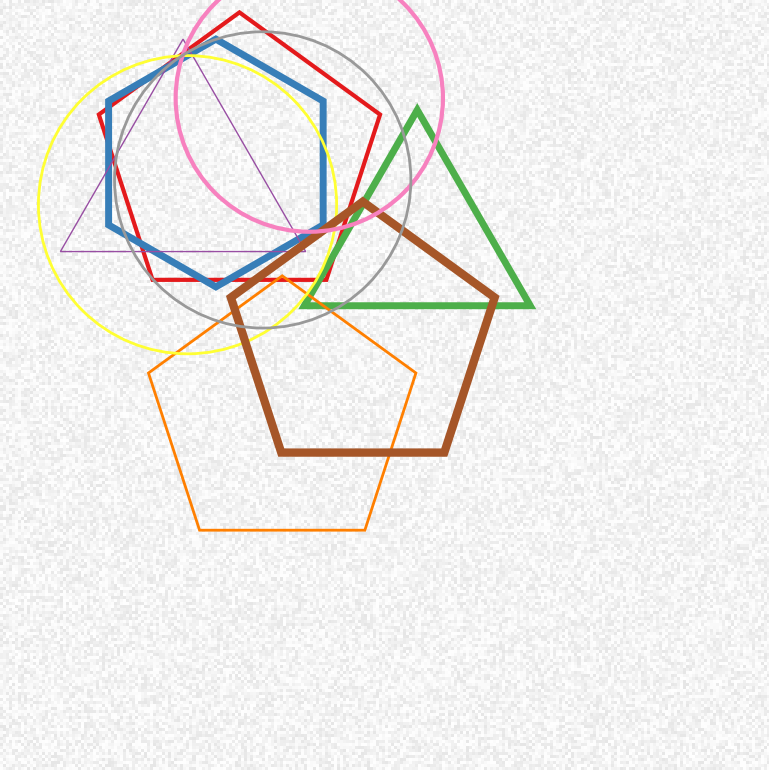[{"shape": "pentagon", "thickness": 1.5, "radius": 0.96, "center": [0.311, 0.792]}, {"shape": "hexagon", "thickness": 2.5, "radius": 0.8, "center": [0.28, 0.788]}, {"shape": "triangle", "thickness": 2.5, "radius": 0.85, "center": [0.542, 0.688]}, {"shape": "triangle", "thickness": 0.5, "radius": 0.92, "center": [0.238, 0.765]}, {"shape": "pentagon", "thickness": 1, "radius": 0.91, "center": [0.366, 0.459]}, {"shape": "circle", "thickness": 1, "radius": 0.97, "center": [0.244, 0.734]}, {"shape": "pentagon", "thickness": 3, "radius": 0.9, "center": [0.471, 0.558]}, {"shape": "circle", "thickness": 1.5, "radius": 0.87, "center": [0.402, 0.873]}, {"shape": "circle", "thickness": 1, "radius": 0.96, "center": [0.341, 0.766]}]